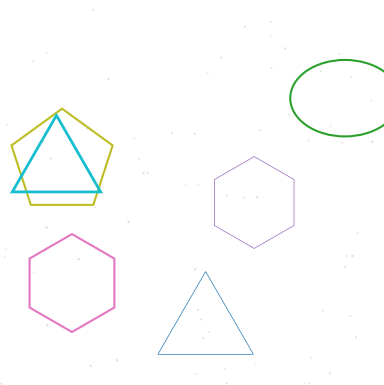[{"shape": "triangle", "thickness": 0.5, "radius": 0.72, "center": [0.534, 0.151]}, {"shape": "oval", "thickness": 1.5, "radius": 0.71, "center": [0.896, 0.745]}, {"shape": "hexagon", "thickness": 0.5, "radius": 0.6, "center": [0.66, 0.474]}, {"shape": "hexagon", "thickness": 1.5, "radius": 0.64, "center": [0.187, 0.265]}, {"shape": "pentagon", "thickness": 1.5, "radius": 0.69, "center": [0.161, 0.58]}, {"shape": "triangle", "thickness": 2, "radius": 0.66, "center": [0.147, 0.568]}]